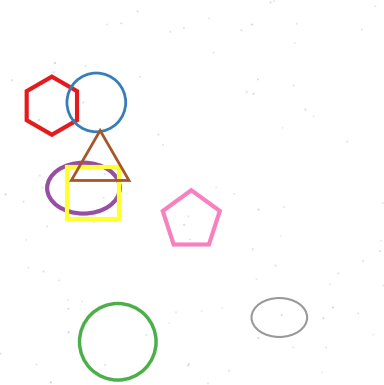[{"shape": "hexagon", "thickness": 3, "radius": 0.38, "center": [0.135, 0.725]}, {"shape": "circle", "thickness": 2, "radius": 0.38, "center": [0.25, 0.734]}, {"shape": "circle", "thickness": 2.5, "radius": 0.5, "center": [0.306, 0.112]}, {"shape": "oval", "thickness": 3, "radius": 0.47, "center": [0.217, 0.511]}, {"shape": "square", "thickness": 3, "radius": 0.34, "center": [0.243, 0.498]}, {"shape": "triangle", "thickness": 2, "radius": 0.43, "center": [0.26, 0.574]}, {"shape": "pentagon", "thickness": 3, "radius": 0.39, "center": [0.497, 0.428]}, {"shape": "oval", "thickness": 1.5, "radius": 0.36, "center": [0.726, 0.175]}]